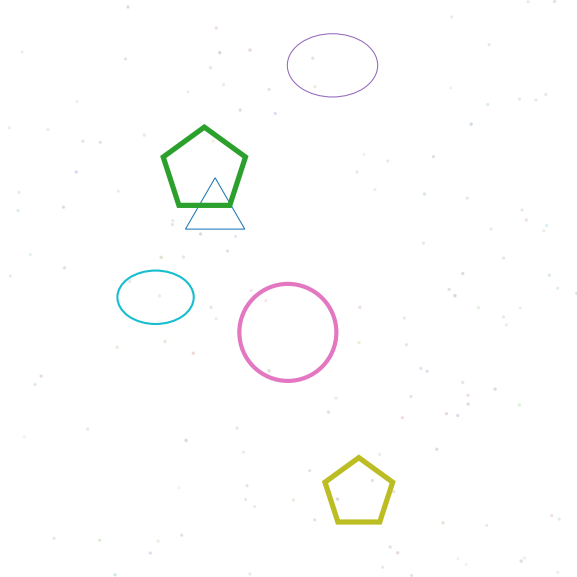[{"shape": "triangle", "thickness": 0.5, "radius": 0.3, "center": [0.373, 0.632]}, {"shape": "pentagon", "thickness": 2.5, "radius": 0.37, "center": [0.354, 0.704]}, {"shape": "oval", "thickness": 0.5, "radius": 0.39, "center": [0.576, 0.886]}, {"shape": "circle", "thickness": 2, "radius": 0.42, "center": [0.498, 0.424]}, {"shape": "pentagon", "thickness": 2.5, "radius": 0.31, "center": [0.621, 0.145]}, {"shape": "oval", "thickness": 1, "radius": 0.33, "center": [0.269, 0.484]}]